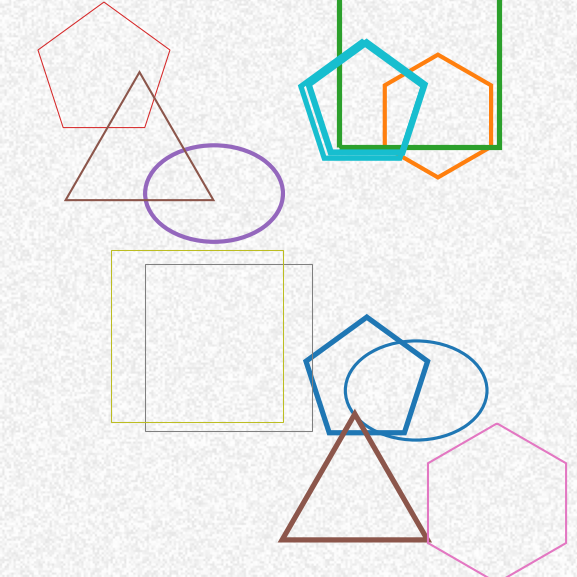[{"shape": "pentagon", "thickness": 2.5, "radius": 0.55, "center": [0.635, 0.339]}, {"shape": "oval", "thickness": 1.5, "radius": 0.61, "center": [0.721, 0.323]}, {"shape": "hexagon", "thickness": 2, "radius": 0.53, "center": [0.758, 0.798]}, {"shape": "square", "thickness": 2.5, "radius": 0.7, "center": [0.726, 0.883]}, {"shape": "pentagon", "thickness": 0.5, "radius": 0.6, "center": [0.18, 0.875]}, {"shape": "oval", "thickness": 2, "radius": 0.6, "center": [0.371, 0.664]}, {"shape": "triangle", "thickness": 1, "radius": 0.74, "center": [0.242, 0.726]}, {"shape": "triangle", "thickness": 2.5, "radius": 0.73, "center": [0.614, 0.137]}, {"shape": "hexagon", "thickness": 1, "radius": 0.69, "center": [0.861, 0.128]}, {"shape": "square", "thickness": 0.5, "radius": 0.72, "center": [0.396, 0.397]}, {"shape": "square", "thickness": 0.5, "radius": 0.74, "center": [0.341, 0.417]}, {"shape": "pentagon", "thickness": 2.5, "radius": 0.56, "center": [0.627, 0.815]}, {"shape": "pentagon", "thickness": 3, "radius": 0.53, "center": [0.635, 0.82]}]